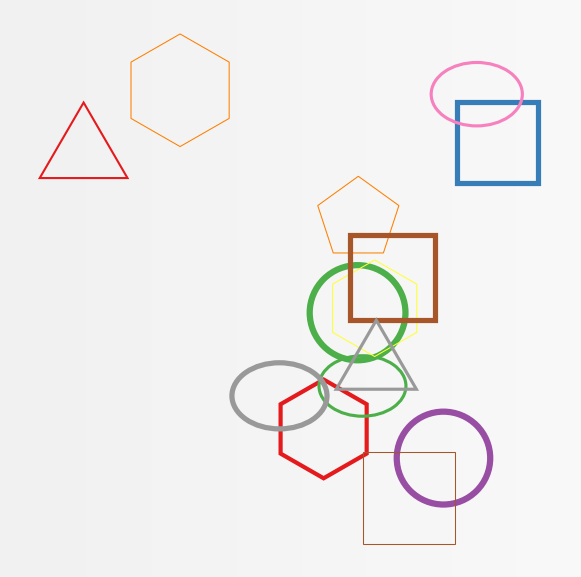[{"shape": "triangle", "thickness": 1, "radius": 0.44, "center": [0.144, 0.734]}, {"shape": "hexagon", "thickness": 2, "radius": 0.43, "center": [0.557, 0.256]}, {"shape": "square", "thickness": 2.5, "radius": 0.35, "center": [0.856, 0.753]}, {"shape": "oval", "thickness": 1.5, "radius": 0.37, "center": [0.624, 0.331]}, {"shape": "circle", "thickness": 3, "radius": 0.41, "center": [0.615, 0.458]}, {"shape": "circle", "thickness": 3, "radius": 0.4, "center": [0.763, 0.206]}, {"shape": "hexagon", "thickness": 0.5, "radius": 0.49, "center": [0.31, 0.843]}, {"shape": "pentagon", "thickness": 0.5, "radius": 0.37, "center": [0.616, 0.62]}, {"shape": "hexagon", "thickness": 0.5, "radius": 0.42, "center": [0.645, 0.465]}, {"shape": "square", "thickness": 0.5, "radius": 0.4, "center": [0.704, 0.137]}, {"shape": "square", "thickness": 2.5, "radius": 0.37, "center": [0.675, 0.518]}, {"shape": "oval", "thickness": 1.5, "radius": 0.39, "center": [0.82, 0.836]}, {"shape": "oval", "thickness": 2.5, "radius": 0.41, "center": [0.481, 0.314]}, {"shape": "triangle", "thickness": 1.5, "radius": 0.4, "center": [0.647, 0.365]}]